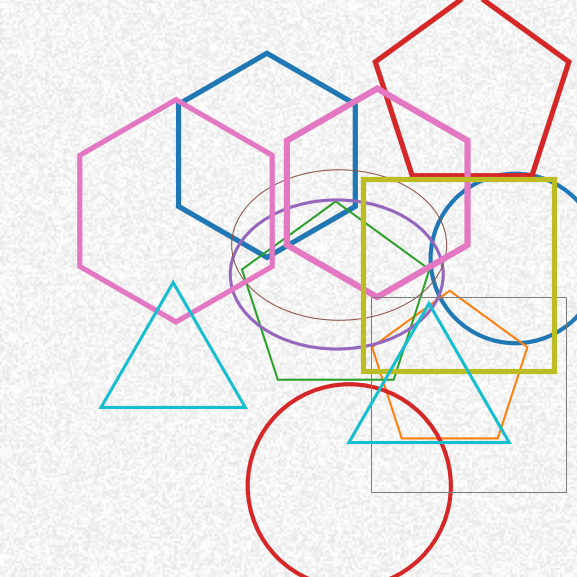[{"shape": "circle", "thickness": 2, "radius": 0.73, "center": [0.892, 0.552]}, {"shape": "hexagon", "thickness": 2.5, "radius": 0.88, "center": [0.462, 0.73]}, {"shape": "pentagon", "thickness": 1, "radius": 0.71, "center": [0.779, 0.354]}, {"shape": "pentagon", "thickness": 1, "radius": 0.85, "center": [0.581, 0.48]}, {"shape": "pentagon", "thickness": 2.5, "radius": 0.88, "center": [0.817, 0.837]}, {"shape": "circle", "thickness": 2, "radius": 0.88, "center": [0.605, 0.158]}, {"shape": "oval", "thickness": 1.5, "radius": 0.92, "center": [0.583, 0.524]}, {"shape": "oval", "thickness": 0.5, "radius": 0.93, "center": [0.587, 0.575]}, {"shape": "hexagon", "thickness": 2.5, "radius": 0.96, "center": [0.305, 0.634]}, {"shape": "hexagon", "thickness": 3, "radius": 0.9, "center": [0.653, 0.665]}, {"shape": "square", "thickness": 0.5, "radius": 0.84, "center": [0.811, 0.316]}, {"shape": "square", "thickness": 2.5, "radius": 0.83, "center": [0.794, 0.523]}, {"shape": "triangle", "thickness": 1.5, "radius": 0.72, "center": [0.3, 0.366]}, {"shape": "triangle", "thickness": 1.5, "radius": 0.8, "center": [0.743, 0.313]}]